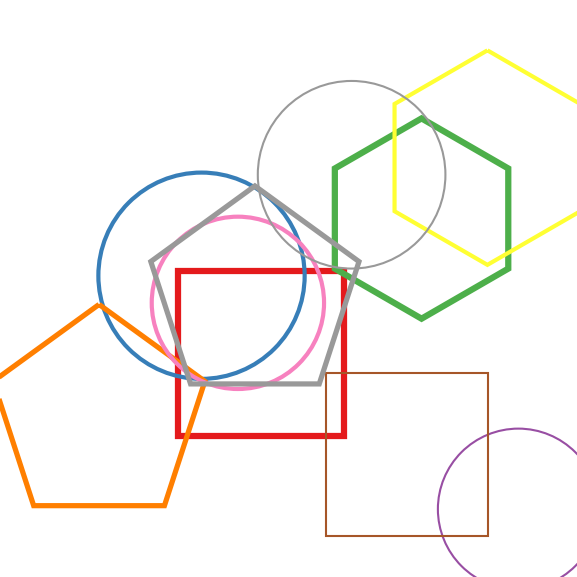[{"shape": "square", "thickness": 3, "radius": 0.72, "center": [0.452, 0.387]}, {"shape": "circle", "thickness": 2, "radius": 0.89, "center": [0.349, 0.522]}, {"shape": "hexagon", "thickness": 3, "radius": 0.87, "center": [0.73, 0.621]}, {"shape": "circle", "thickness": 1, "radius": 0.7, "center": [0.898, 0.118]}, {"shape": "pentagon", "thickness": 2.5, "radius": 0.96, "center": [0.172, 0.279]}, {"shape": "hexagon", "thickness": 2, "radius": 0.93, "center": [0.844, 0.726]}, {"shape": "square", "thickness": 1, "radius": 0.7, "center": [0.704, 0.212]}, {"shape": "circle", "thickness": 2, "radius": 0.75, "center": [0.412, 0.475]}, {"shape": "circle", "thickness": 1, "radius": 0.81, "center": [0.609, 0.697]}, {"shape": "pentagon", "thickness": 2.5, "radius": 0.95, "center": [0.441, 0.488]}]